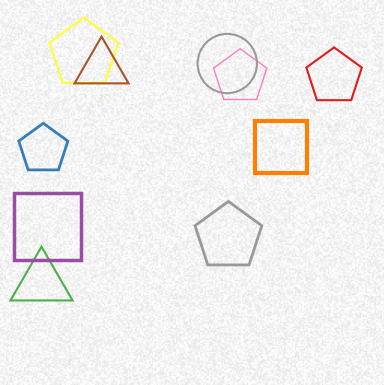[{"shape": "pentagon", "thickness": 1.5, "radius": 0.38, "center": [0.868, 0.801]}, {"shape": "pentagon", "thickness": 2, "radius": 0.33, "center": [0.112, 0.613]}, {"shape": "triangle", "thickness": 1.5, "radius": 0.47, "center": [0.108, 0.266]}, {"shape": "square", "thickness": 2.5, "radius": 0.43, "center": [0.122, 0.411]}, {"shape": "square", "thickness": 3, "radius": 0.34, "center": [0.73, 0.618]}, {"shape": "pentagon", "thickness": 1.5, "radius": 0.47, "center": [0.218, 0.861]}, {"shape": "triangle", "thickness": 1.5, "radius": 0.41, "center": [0.264, 0.824]}, {"shape": "pentagon", "thickness": 1, "radius": 0.36, "center": [0.624, 0.801]}, {"shape": "circle", "thickness": 1.5, "radius": 0.39, "center": [0.59, 0.835]}, {"shape": "pentagon", "thickness": 2, "radius": 0.46, "center": [0.593, 0.386]}]